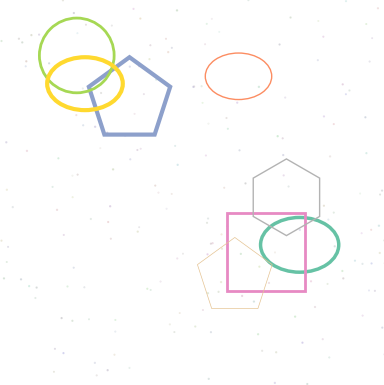[{"shape": "oval", "thickness": 2.5, "radius": 0.51, "center": [0.778, 0.364]}, {"shape": "oval", "thickness": 1, "radius": 0.43, "center": [0.619, 0.802]}, {"shape": "pentagon", "thickness": 3, "radius": 0.56, "center": [0.336, 0.74]}, {"shape": "square", "thickness": 2, "radius": 0.51, "center": [0.691, 0.345]}, {"shape": "circle", "thickness": 2, "radius": 0.49, "center": [0.199, 0.856]}, {"shape": "oval", "thickness": 3, "radius": 0.49, "center": [0.221, 0.783]}, {"shape": "pentagon", "thickness": 0.5, "radius": 0.51, "center": [0.61, 0.281]}, {"shape": "hexagon", "thickness": 1, "radius": 0.5, "center": [0.744, 0.488]}]